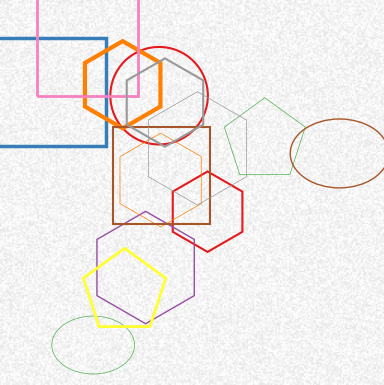[{"shape": "circle", "thickness": 1.5, "radius": 0.63, "center": [0.413, 0.751]}, {"shape": "hexagon", "thickness": 1.5, "radius": 0.52, "center": [0.539, 0.45]}, {"shape": "square", "thickness": 2.5, "radius": 0.7, "center": [0.135, 0.761]}, {"shape": "oval", "thickness": 0.5, "radius": 0.54, "center": [0.242, 0.104]}, {"shape": "pentagon", "thickness": 0.5, "radius": 0.55, "center": [0.688, 0.636]}, {"shape": "hexagon", "thickness": 1, "radius": 0.73, "center": [0.378, 0.305]}, {"shape": "hexagon", "thickness": 3, "radius": 0.57, "center": [0.319, 0.78]}, {"shape": "hexagon", "thickness": 0.5, "radius": 0.61, "center": [0.417, 0.532]}, {"shape": "pentagon", "thickness": 2, "radius": 0.56, "center": [0.323, 0.243]}, {"shape": "square", "thickness": 1.5, "radius": 0.63, "center": [0.419, 0.544]}, {"shape": "oval", "thickness": 1, "radius": 0.64, "center": [0.882, 0.601]}, {"shape": "square", "thickness": 2, "radius": 0.66, "center": [0.227, 0.882]}, {"shape": "hexagon", "thickness": 1.5, "radius": 0.57, "center": [0.429, 0.734]}, {"shape": "hexagon", "thickness": 0.5, "radius": 0.74, "center": [0.513, 0.615]}]